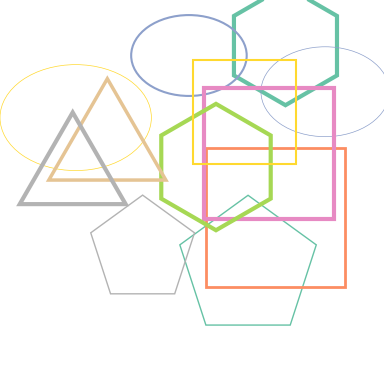[{"shape": "pentagon", "thickness": 1, "radius": 0.93, "center": [0.644, 0.306]}, {"shape": "hexagon", "thickness": 3, "radius": 0.77, "center": [0.741, 0.881]}, {"shape": "square", "thickness": 2, "radius": 0.9, "center": [0.716, 0.435]}, {"shape": "oval", "thickness": 1.5, "radius": 0.75, "center": [0.491, 0.856]}, {"shape": "oval", "thickness": 0.5, "radius": 0.83, "center": [0.845, 0.762]}, {"shape": "square", "thickness": 3, "radius": 0.85, "center": [0.699, 0.601]}, {"shape": "hexagon", "thickness": 3, "radius": 0.82, "center": [0.561, 0.566]}, {"shape": "oval", "thickness": 0.5, "radius": 0.98, "center": [0.197, 0.695]}, {"shape": "square", "thickness": 1.5, "radius": 0.67, "center": [0.636, 0.709]}, {"shape": "triangle", "thickness": 2.5, "radius": 0.88, "center": [0.279, 0.62]}, {"shape": "triangle", "thickness": 3, "radius": 0.79, "center": [0.189, 0.549]}, {"shape": "pentagon", "thickness": 1, "radius": 0.71, "center": [0.37, 0.351]}]